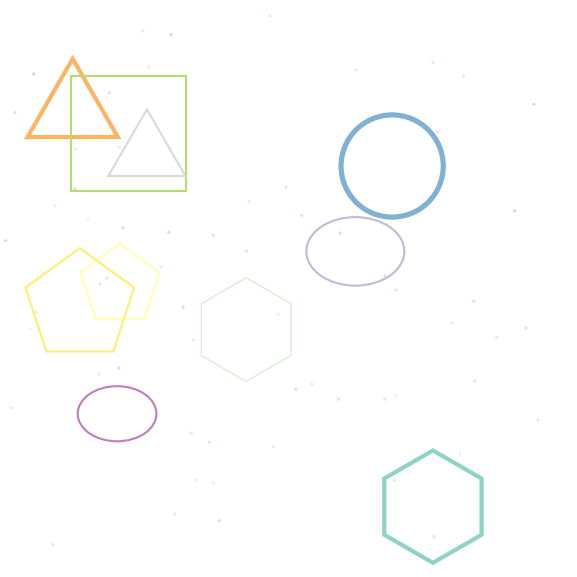[{"shape": "hexagon", "thickness": 2, "radius": 0.49, "center": [0.75, 0.122]}, {"shape": "pentagon", "thickness": 1, "radius": 0.36, "center": [0.208, 0.505]}, {"shape": "oval", "thickness": 1, "radius": 0.42, "center": [0.615, 0.564]}, {"shape": "circle", "thickness": 2.5, "radius": 0.44, "center": [0.679, 0.712]}, {"shape": "triangle", "thickness": 2, "radius": 0.45, "center": [0.126, 0.807]}, {"shape": "square", "thickness": 1, "radius": 0.5, "center": [0.222, 0.768]}, {"shape": "triangle", "thickness": 1, "radius": 0.38, "center": [0.254, 0.733]}, {"shape": "oval", "thickness": 1, "radius": 0.34, "center": [0.203, 0.283]}, {"shape": "hexagon", "thickness": 0.5, "radius": 0.45, "center": [0.426, 0.428]}, {"shape": "pentagon", "thickness": 1, "radius": 0.49, "center": [0.138, 0.471]}]